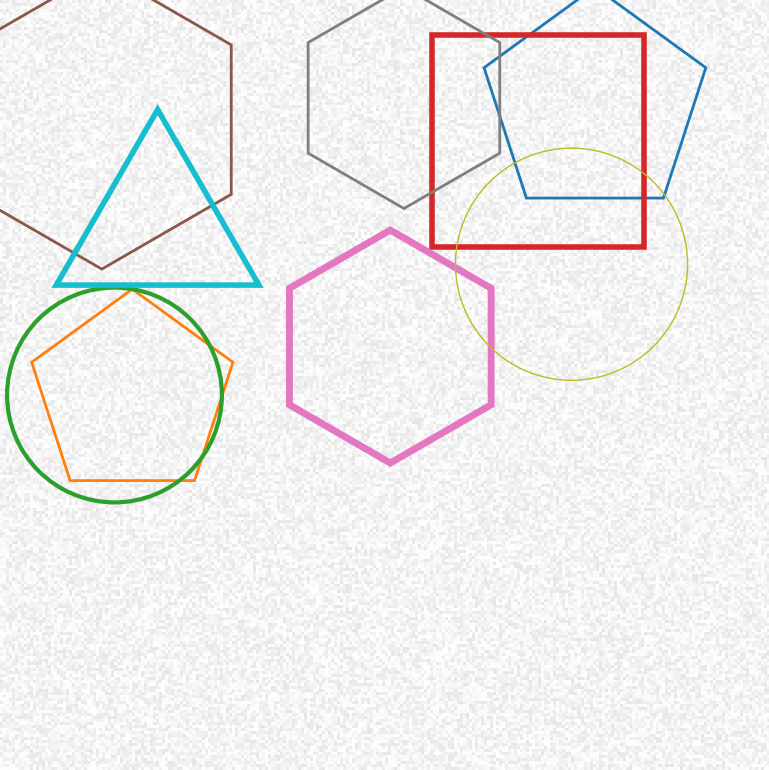[{"shape": "pentagon", "thickness": 1, "radius": 0.76, "center": [0.773, 0.865]}, {"shape": "pentagon", "thickness": 1, "radius": 0.69, "center": [0.172, 0.487]}, {"shape": "circle", "thickness": 1.5, "radius": 0.7, "center": [0.149, 0.487]}, {"shape": "square", "thickness": 2, "radius": 0.69, "center": [0.698, 0.817]}, {"shape": "hexagon", "thickness": 1, "radius": 0.97, "center": [0.132, 0.845]}, {"shape": "hexagon", "thickness": 2.5, "radius": 0.76, "center": [0.507, 0.55]}, {"shape": "hexagon", "thickness": 1, "radius": 0.72, "center": [0.525, 0.873]}, {"shape": "circle", "thickness": 0.5, "radius": 0.75, "center": [0.742, 0.657]}, {"shape": "triangle", "thickness": 2, "radius": 0.76, "center": [0.205, 0.706]}]